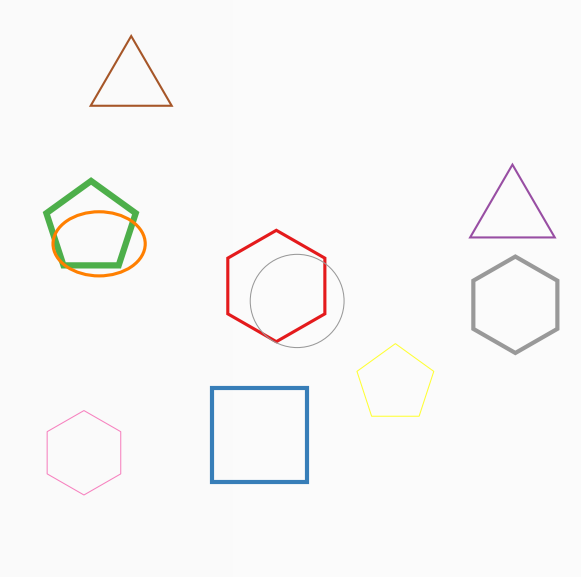[{"shape": "hexagon", "thickness": 1.5, "radius": 0.48, "center": [0.475, 0.504]}, {"shape": "square", "thickness": 2, "radius": 0.41, "center": [0.447, 0.245]}, {"shape": "pentagon", "thickness": 3, "radius": 0.4, "center": [0.157, 0.605]}, {"shape": "triangle", "thickness": 1, "radius": 0.42, "center": [0.882, 0.63]}, {"shape": "oval", "thickness": 1.5, "radius": 0.4, "center": [0.171, 0.577]}, {"shape": "pentagon", "thickness": 0.5, "radius": 0.35, "center": [0.68, 0.335]}, {"shape": "triangle", "thickness": 1, "radius": 0.4, "center": [0.226, 0.856]}, {"shape": "hexagon", "thickness": 0.5, "radius": 0.37, "center": [0.144, 0.215]}, {"shape": "circle", "thickness": 0.5, "radius": 0.4, "center": [0.511, 0.478]}, {"shape": "hexagon", "thickness": 2, "radius": 0.42, "center": [0.887, 0.471]}]